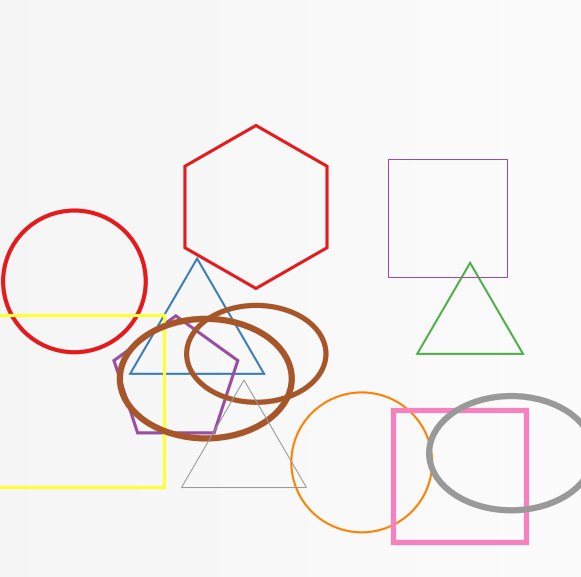[{"shape": "hexagon", "thickness": 1.5, "radius": 0.71, "center": [0.44, 0.641]}, {"shape": "circle", "thickness": 2, "radius": 0.61, "center": [0.128, 0.512]}, {"shape": "triangle", "thickness": 1, "radius": 0.67, "center": [0.339, 0.418]}, {"shape": "triangle", "thickness": 1, "radius": 0.53, "center": [0.809, 0.439]}, {"shape": "square", "thickness": 0.5, "radius": 0.51, "center": [0.769, 0.622]}, {"shape": "pentagon", "thickness": 1.5, "radius": 0.56, "center": [0.303, 0.34]}, {"shape": "circle", "thickness": 1, "radius": 0.61, "center": [0.622, 0.199]}, {"shape": "square", "thickness": 1.5, "radius": 0.75, "center": [0.133, 0.305]}, {"shape": "oval", "thickness": 2.5, "radius": 0.6, "center": [0.441, 0.386]}, {"shape": "oval", "thickness": 3, "radius": 0.74, "center": [0.354, 0.344]}, {"shape": "square", "thickness": 2.5, "radius": 0.57, "center": [0.791, 0.175]}, {"shape": "triangle", "thickness": 0.5, "radius": 0.62, "center": [0.42, 0.217]}, {"shape": "oval", "thickness": 3, "radius": 0.71, "center": [0.88, 0.214]}]